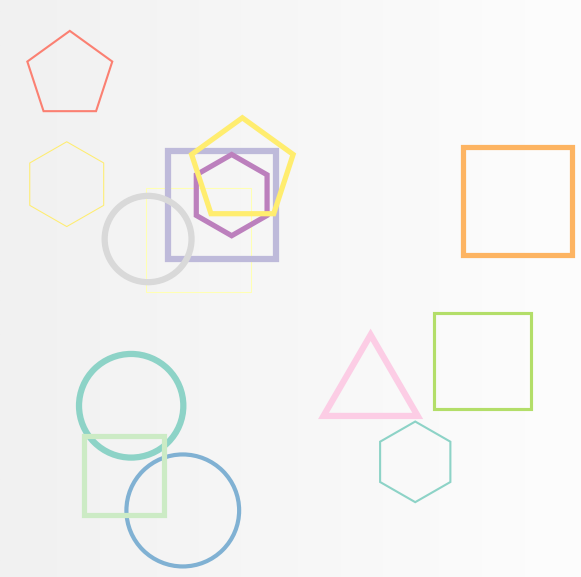[{"shape": "hexagon", "thickness": 1, "radius": 0.35, "center": [0.714, 0.199]}, {"shape": "circle", "thickness": 3, "radius": 0.45, "center": [0.226, 0.297]}, {"shape": "square", "thickness": 0.5, "radius": 0.45, "center": [0.342, 0.584]}, {"shape": "square", "thickness": 3, "radius": 0.47, "center": [0.382, 0.643]}, {"shape": "pentagon", "thickness": 1, "radius": 0.38, "center": [0.12, 0.869]}, {"shape": "circle", "thickness": 2, "radius": 0.48, "center": [0.314, 0.115]}, {"shape": "square", "thickness": 2.5, "radius": 0.47, "center": [0.89, 0.651]}, {"shape": "square", "thickness": 1.5, "radius": 0.42, "center": [0.83, 0.374]}, {"shape": "triangle", "thickness": 3, "radius": 0.47, "center": [0.638, 0.326]}, {"shape": "circle", "thickness": 3, "radius": 0.37, "center": [0.255, 0.585]}, {"shape": "hexagon", "thickness": 2.5, "radius": 0.35, "center": [0.399, 0.661]}, {"shape": "square", "thickness": 2.5, "radius": 0.34, "center": [0.213, 0.176]}, {"shape": "pentagon", "thickness": 2.5, "radius": 0.46, "center": [0.417, 0.703]}, {"shape": "hexagon", "thickness": 0.5, "radius": 0.37, "center": [0.115, 0.68]}]